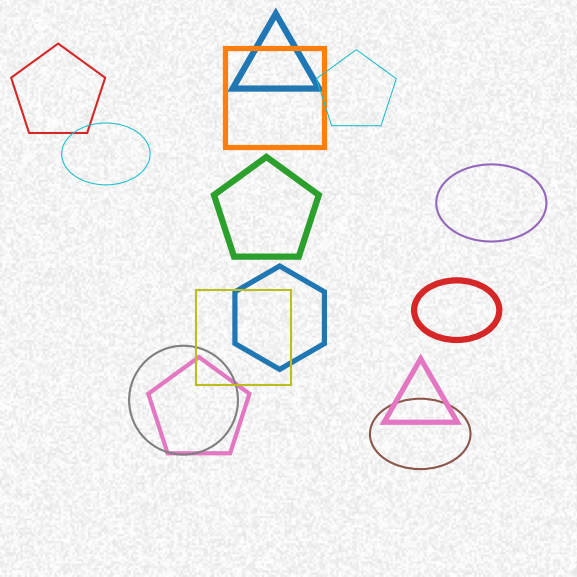[{"shape": "hexagon", "thickness": 2.5, "radius": 0.45, "center": [0.484, 0.449]}, {"shape": "triangle", "thickness": 3, "radius": 0.43, "center": [0.478, 0.889]}, {"shape": "square", "thickness": 2.5, "radius": 0.43, "center": [0.475, 0.831]}, {"shape": "pentagon", "thickness": 3, "radius": 0.48, "center": [0.461, 0.632]}, {"shape": "pentagon", "thickness": 1, "radius": 0.43, "center": [0.101, 0.838]}, {"shape": "oval", "thickness": 3, "radius": 0.37, "center": [0.791, 0.462]}, {"shape": "oval", "thickness": 1, "radius": 0.48, "center": [0.851, 0.648]}, {"shape": "oval", "thickness": 1, "radius": 0.44, "center": [0.728, 0.248]}, {"shape": "triangle", "thickness": 2.5, "radius": 0.37, "center": [0.729, 0.305]}, {"shape": "pentagon", "thickness": 2, "radius": 0.46, "center": [0.344, 0.289]}, {"shape": "circle", "thickness": 1, "radius": 0.47, "center": [0.318, 0.306]}, {"shape": "square", "thickness": 1, "radius": 0.41, "center": [0.422, 0.414]}, {"shape": "pentagon", "thickness": 0.5, "radius": 0.36, "center": [0.617, 0.84]}, {"shape": "oval", "thickness": 0.5, "radius": 0.38, "center": [0.183, 0.733]}]